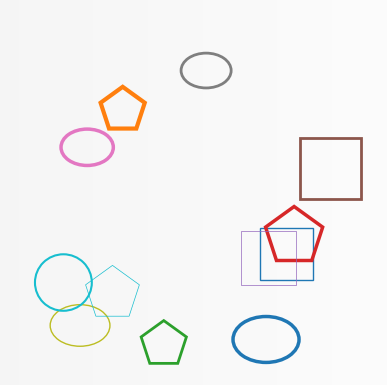[{"shape": "square", "thickness": 1, "radius": 0.34, "center": [0.74, 0.34]}, {"shape": "oval", "thickness": 2.5, "radius": 0.43, "center": [0.687, 0.118]}, {"shape": "pentagon", "thickness": 3, "radius": 0.3, "center": [0.317, 0.715]}, {"shape": "pentagon", "thickness": 2, "radius": 0.31, "center": [0.423, 0.106]}, {"shape": "pentagon", "thickness": 2.5, "radius": 0.39, "center": [0.759, 0.386]}, {"shape": "square", "thickness": 0.5, "radius": 0.36, "center": [0.694, 0.33]}, {"shape": "square", "thickness": 2, "radius": 0.39, "center": [0.854, 0.562]}, {"shape": "oval", "thickness": 2.5, "radius": 0.34, "center": [0.225, 0.617]}, {"shape": "oval", "thickness": 2, "radius": 0.32, "center": [0.532, 0.817]}, {"shape": "oval", "thickness": 1, "radius": 0.39, "center": [0.207, 0.155]}, {"shape": "circle", "thickness": 1.5, "radius": 0.37, "center": [0.164, 0.266]}, {"shape": "pentagon", "thickness": 0.5, "radius": 0.36, "center": [0.29, 0.238]}]